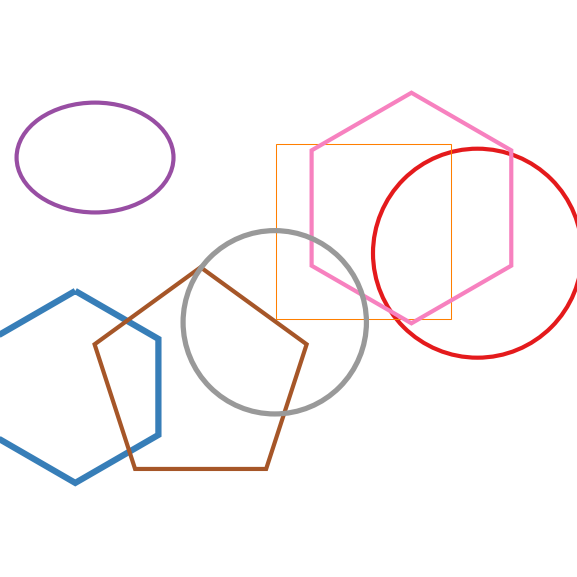[{"shape": "circle", "thickness": 2, "radius": 0.9, "center": [0.827, 0.561]}, {"shape": "hexagon", "thickness": 3, "radius": 0.83, "center": [0.13, 0.329]}, {"shape": "oval", "thickness": 2, "radius": 0.68, "center": [0.165, 0.726]}, {"shape": "square", "thickness": 0.5, "radius": 0.76, "center": [0.63, 0.598]}, {"shape": "pentagon", "thickness": 2, "radius": 0.97, "center": [0.347, 0.343]}, {"shape": "hexagon", "thickness": 2, "radius": 1.0, "center": [0.712, 0.639]}, {"shape": "circle", "thickness": 2.5, "radius": 0.79, "center": [0.476, 0.441]}]